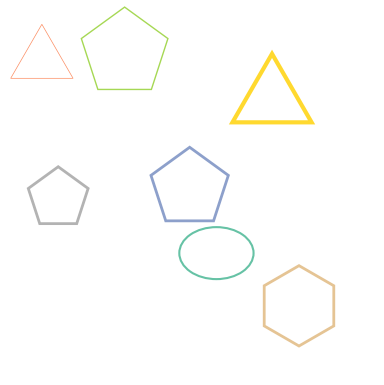[{"shape": "oval", "thickness": 1.5, "radius": 0.48, "center": [0.562, 0.343]}, {"shape": "triangle", "thickness": 0.5, "radius": 0.47, "center": [0.109, 0.843]}, {"shape": "pentagon", "thickness": 2, "radius": 0.53, "center": [0.493, 0.512]}, {"shape": "pentagon", "thickness": 1, "radius": 0.59, "center": [0.324, 0.863]}, {"shape": "triangle", "thickness": 3, "radius": 0.59, "center": [0.707, 0.742]}, {"shape": "hexagon", "thickness": 2, "radius": 0.52, "center": [0.777, 0.206]}, {"shape": "pentagon", "thickness": 2, "radius": 0.41, "center": [0.151, 0.485]}]